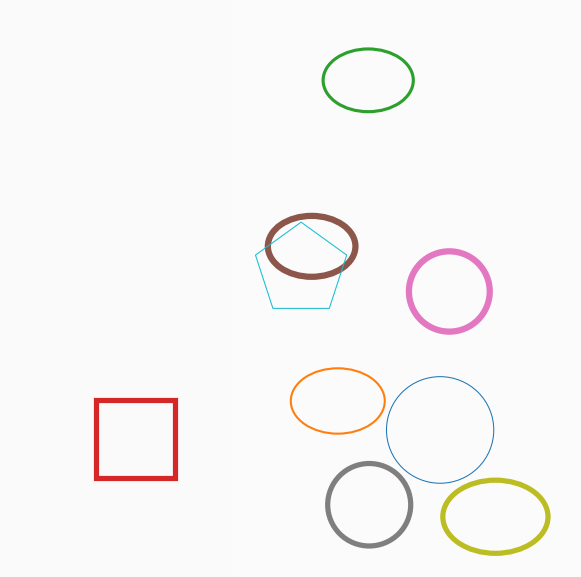[{"shape": "circle", "thickness": 0.5, "radius": 0.46, "center": [0.757, 0.255]}, {"shape": "oval", "thickness": 1, "radius": 0.4, "center": [0.581, 0.305]}, {"shape": "oval", "thickness": 1.5, "radius": 0.39, "center": [0.633, 0.86]}, {"shape": "square", "thickness": 2.5, "radius": 0.34, "center": [0.233, 0.24]}, {"shape": "oval", "thickness": 3, "radius": 0.38, "center": [0.536, 0.573]}, {"shape": "circle", "thickness": 3, "radius": 0.35, "center": [0.773, 0.494]}, {"shape": "circle", "thickness": 2.5, "radius": 0.36, "center": [0.635, 0.125]}, {"shape": "oval", "thickness": 2.5, "radius": 0.45, "center": [0.852, 0.104]}, {"shape": "pentagon", "thickness": 0.5, "radius": 0.41, "center": [0.518, 0.532]}]